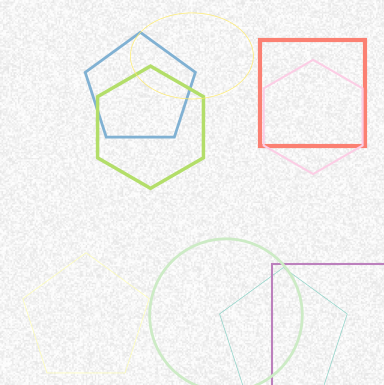[{"shape": "pentagon", "thickness": 0.5, "radius": 0.87, "center": [0.736, 0.131]}, {"shape": "pentagon", "thickness": 0.5, "radius": 0.86, "center": [0.223, 0.171]}, {"shape": "square", "thickness": 3, "radius": 0.69, "center": [0.812, 0.758]}, {"shape": "pentagon", "thickness": 2, "radius": 0.75, "center": [0.364, 0.766]}, {"shape": "hexagon", "thickness": 2.5, "radius": 0.79, "center": [0.391, 0.67]}, {"shape": "hexagon", "thickness": 1.5, "radius": 0.74, "center": [0.813, 0.696]}, {"shape": "square", "thickness": 1.5, "radius": 0.89, "center": [0.885, 0.135]}, {"shape": "circle", "thickness": 2, "radius": 0.99, "center": [0.587, 0.181]}, {"shape": "oval", "thickness": 0.5, "radius": 0.8, "center": [0.498, 0.855]}]